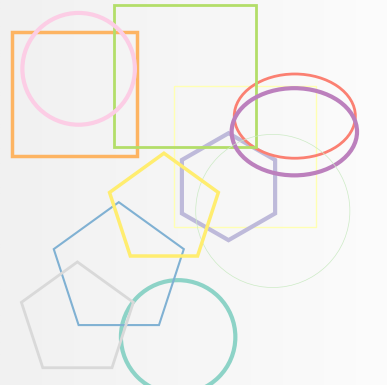[{"shape": "circle", "thickness": 3, "radius": 0.74, "center": [0.46, 0.125]}, {"shape": "square", "thickness": 1, "radius": 0.92, "center": [0.633, 0.593]}, {"shape": "hexagon", "thickness": 3, "radius": 0.69, "center": [0.59, 0.515]}, {"shape": "oval", "thickness": 2, "radius": 0.78, "center": [0.761, 0.698]}, {"shape": "pentagon", "thickness": 1.5, "radius": 0.88, "center": [0.307, 0.298]}, {"shape": "square", "thickness": 2.5, "radius": 0.81, "center": [0.192, 0.756]}, {"shape": "square", "thickness": 2, "radius": 0.92, "center": [0.477, 0.802]}, {"shape": "circle", "thickness": 3, "radius": 0.73, "center": [0.203, 0.821]}, {"shape": "pentagon", "thickness": 2, "radius": 0.76, "center": [0.2, 0.168]}, {"shape": "oval", "thickness": 3, "radius": 0.81, "center": [0.76, 0.658]}, {"shape": "circle", "thickness": 0.5, "radius": 0.99, "center": [0.704, 0.452]}, {"shape": "pentagon", "thickness": 2.5, "radius": 0.74, "center": [0.423, 0.454]}]